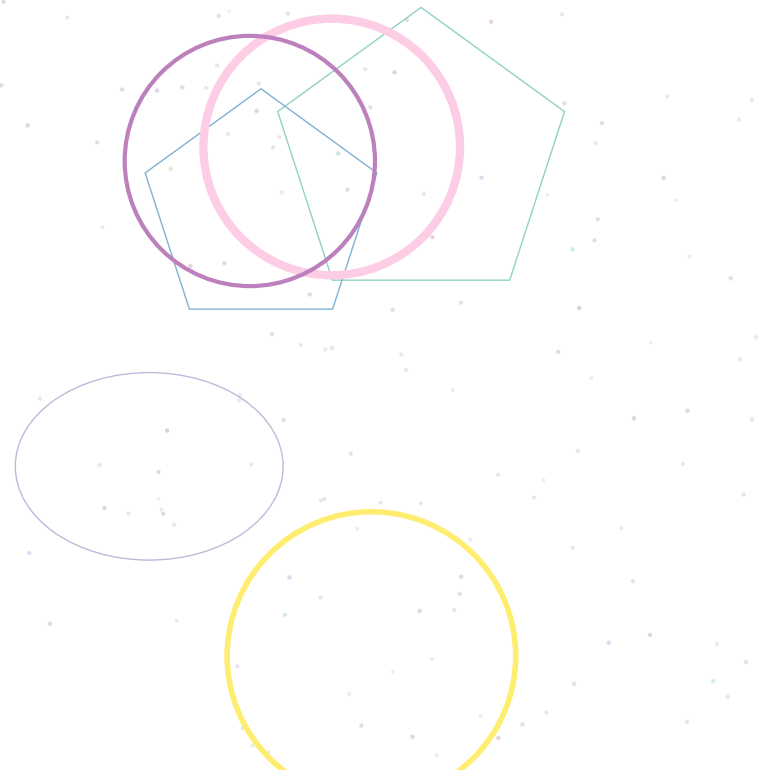[{"shape": "pentagon", "thickness": 0.5, "radius": 0.98, "center": [0.547, 0.795]}, {"shape": "oval", "thickness": 0.5, "radius": 0.87, "center": [0.194, 0.394]}, {"shape": "pentagon", "thickness": 0.5, "radius": 0.79, "center": [0.339, 0.726]}, {"shape": "circle", "thickness": 3, "radius": 0.83, "center": [0.431, 0.809]}, {"shape": "circle", "thickness": 1.5, "radius": 0.81, "center": [0.324, 0.791]}, {"shape": "circle", "thickness": 2, "radius": 0.94, "center": [0.482, 0.148]}]